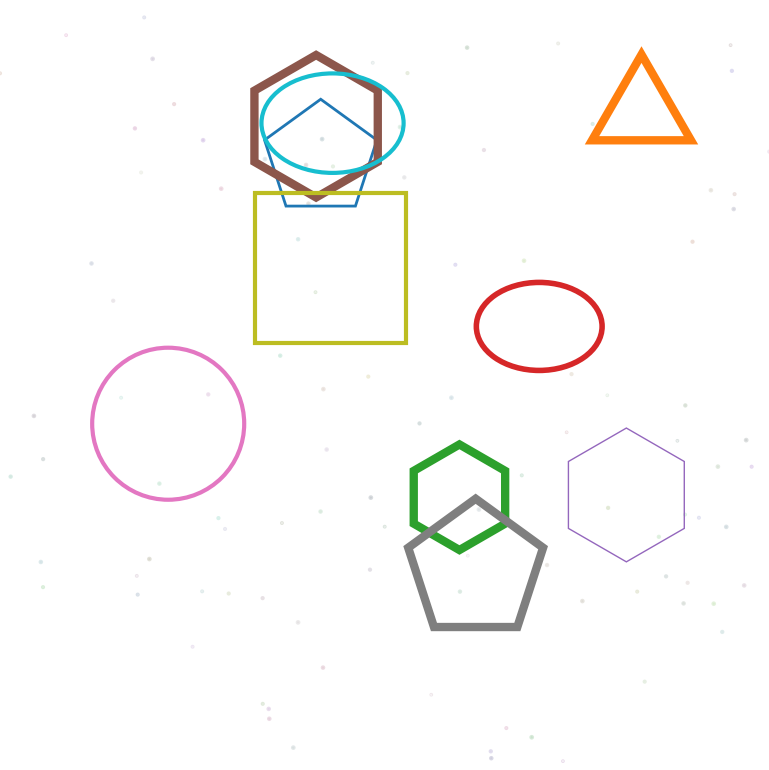[{"shape": "pentagon", "thickness": 1, "radius": 0.38, "center": [0.417, 0.794]}, {"shape": "triangle", "thickness": 3, "radius": 0.37, "center": [0.833, 0.855]}, {"shape": "hexagon", "thickness": 3, "radius": 0.34, "center": [0.597, 0.354]}, {"shape": "oval", "thickness": 2, "radius": 0.41, "center": [0.7, 0.576]}, {"shape": "hexagon", "thickness": 0.5, "radius": 0.43, "center": [0.813, 0.357]}, {"shape": "hexagon", "thickness": 3, "radius": 0.46, "center": [0.411, 0.836]}, {"shape": "circle", "thickness": 1.5, "radius": 0.49, "center": [0.218, 0.45]}, {"shape": "pentagon", "thickness": 3, "radius": 0.46, "center": [0.618, 0.26]}, {"shape": "square", "thickness": 1.5, "radius": 0.49, "center": [0.429, 0.652]}, {"shape": "oval", "thickness": 1.5, "radius": 0.46, "center": [0.432, 0.84]}]